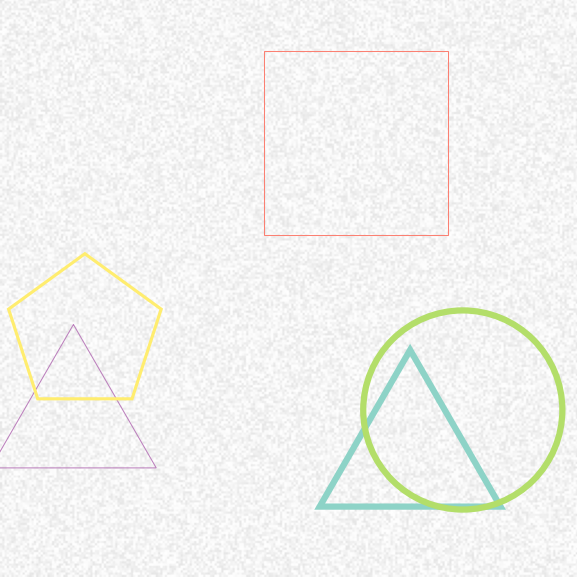[{"shape": "triangle", "thickness": 3, "radius": 0.9, "center": [0.71, 0.212]}, {"shape": "square", "thickness": 0.5, "radius": 0.8, "center": [0.616, 0.751]}, {"shape": "circle", "thickness": 3, "radius": 0.86, "center": [0.801, 0.289]}, {"shape": "triangle", "thickness": 0.5, "radius": 0.83, "center": [0.127, 0.272]}, {"shape": "pentagon", "thickness": 1.5, "radius": 0.69, "center": [0.147, 0.421]}]